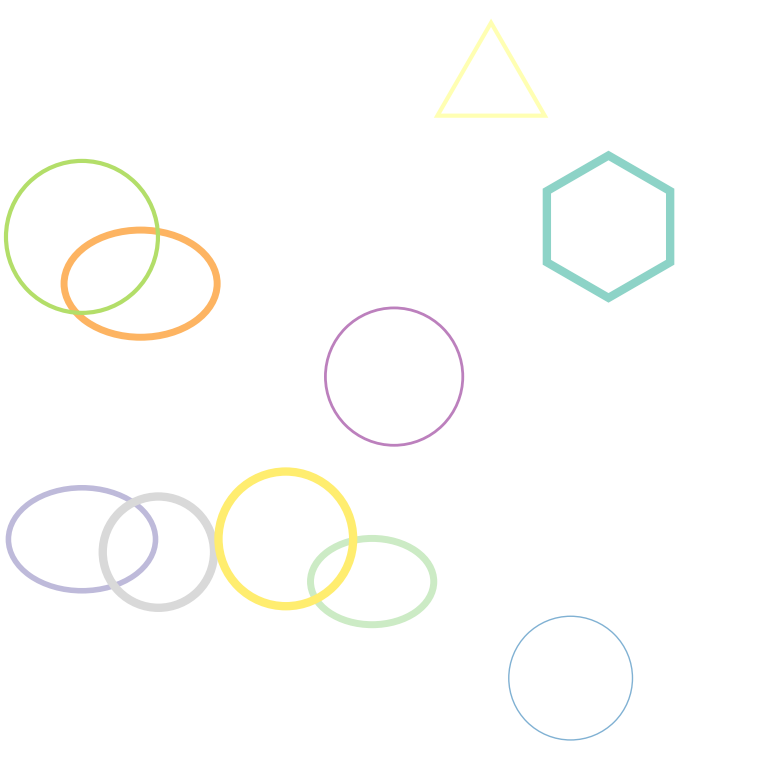[{"shape": "hexagon", "thickness": 3, "radius": 0.46, "center": [0.79, 0.706]}, {"shape": "triangle", "thickness": 1.5, "radius": 0.4, "center": [0.638, 0.89]}, {"shape": "oval", "thickness": 2, "radius": 0.48, "center": [0.106, 0.3]}, {"shape": "circle", "thickness": 0.5, "radius": 0.4, "center": [0.741, 0.119]}, {"shape": "oval", "thickness": 2.5, "radius": 0.5, "center": [0.183, 0.632]}, {"shape": "circle", "thickness": 1.5, "radius": 0.49, "center": [0.106, 0.692]}, {"shape": "circle", "thickness": 3, "radius": 0.36, "center": [0.206, 0.283]}, {"shape": "circle", "thickness": 1, "radius": 0.45, "center": [0.512, 0.511]}, {"shape": "oval", "thickness": 2.5, "radius": 0.4, "center": [0.483, 0.245]}, {"shape": "circle", "thickness": 3, "radius": 0.44, "center": [0.371, 0.3]}]